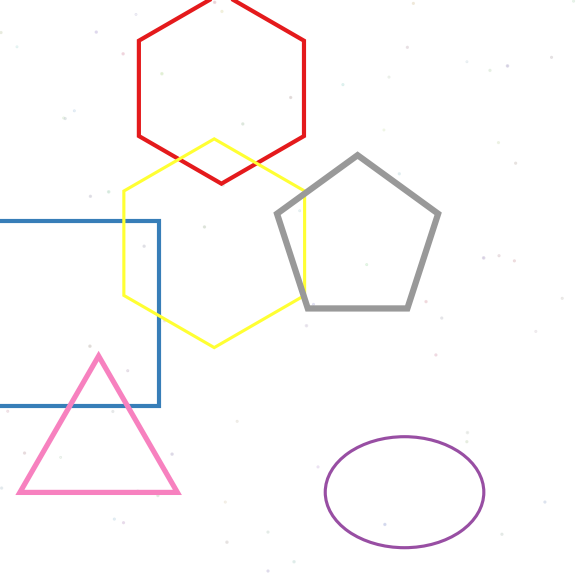[{"shape": "hexagon", "thickness": 2, "radius": 0.83, "center": [0.383, 0.846]}, {"shape": "square", "thickness": 2, "radius": 0.8, "center": [0.115, 0.456]}, {"shape": "oval", "thickness": 1.5, "radius": 0.69, "center": [0.7, 0.147]}, {"shape": "hexagon", "thickness": 1.5, "radius": 0.9, "center": [0.371, 0.578]}, {"shape": "triangle", "thickness": 2.5, "radius": 0.79, "center": [0.171, 0.225]}, {"shape": "pentagon", "thickness": 3, "radius": 0.73, "center": [0.619, 0.584]}]